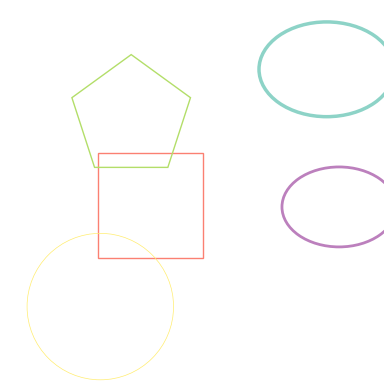[{"shape": "oval", "thickness": 2.5, "radius": 0.88, "center": [0.849, 0.82]}, {"shape": "square", "thickness": 1, "radius": 0.68, "center": [0.391, 0.466]}, {"shape": "pentagon", "thickness": 1, "radius": 0.81, "center": [0.341, 0.696]}, {"shape": "oval", "thickness": 2, "radius": 0.74, "center": [0.881, 0.463]}, {"shape": "circle", "thickness": 0.5, "radius": 0.95, "center": [0.261, 0.204]}]